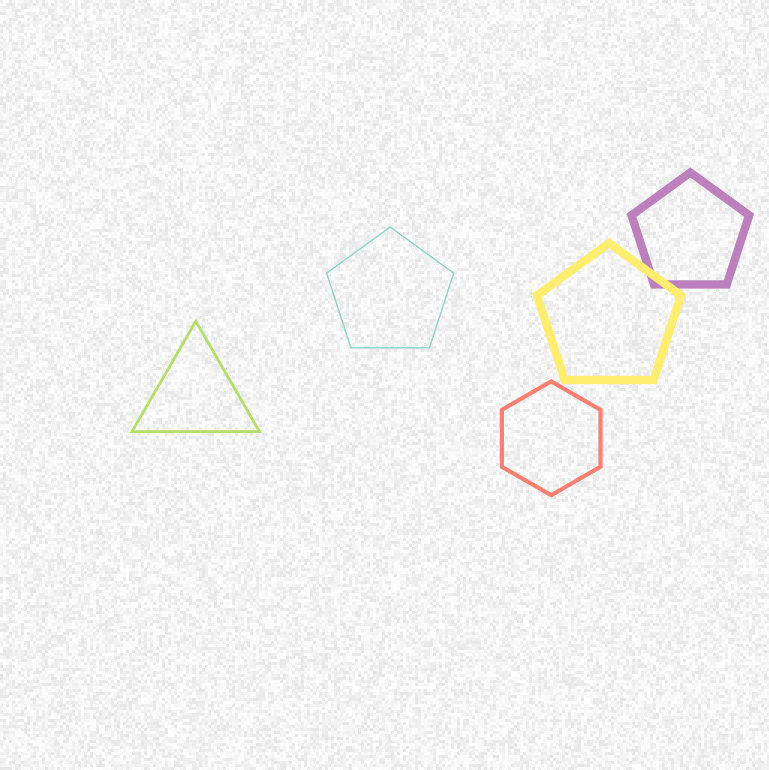[{"shape": "pentagon", "thickness": 0.5, "radius": 0.43, "center": [0.507, 0.618]}, {"shape": "hexagon", "thickness": 1.5, "radius": 0.37, "center": [0.716, 0.431]}, {"shape": "triangle", "thickness": 1, "radius": 0.48, "center": [0.254, 0.487]}, {"shape": "pentagon", "thickness": 3, "radius": 0.4, "center": [0.897, 0.696]}, {"shape": "pentagon", "thickness": 3, "radius": 0.49, "center": [0.791, 0.586]}]